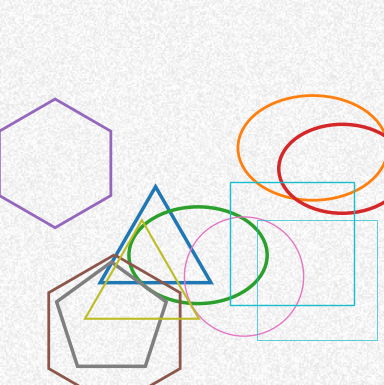[{"shape": "triangle", "thickness": 2.5, "radius": 0.83, "center": [0.404, 0.349]}, {"shape": "oval", "thickness": 2, "radius": 0.97, "center": [0.812, 0.616]}, {"shape": "oval", "thickness": 2.5, "radius": 0.9, "center": [0.514, 0.337]}, {"shape": "oval", "thickness": 2.5, "radius": 0.83, "center": [0.889, 0.562]}, {"shape": "hexagon", "thickness": 2, "radius": 0.84, "center": [0.143, 0.576]}, {"shape": "hexagon", "thickness": 2, "radius": 0.99, "center": [0.297, 0.141]}, {"shape": "circle", "thickness": 1, "radius": 0.77, "center": [0.634, 0.282]}, {"shape": "pentagon", "thickness": 2.5, "radius": 0.75, "center": [0.289, 0.17]}, {"shape": "triangle", "thickness": 1.5, "radius": 0.85, "center": [0.369, 0.257]}, {"shape": "square", "thickness": 0.5, "radius": 0.78, "center": [0.824, 0.273]}, {"shape": "square", "thickness": 1, "radius": 0.8, "center": [0.758, 0.367]}]